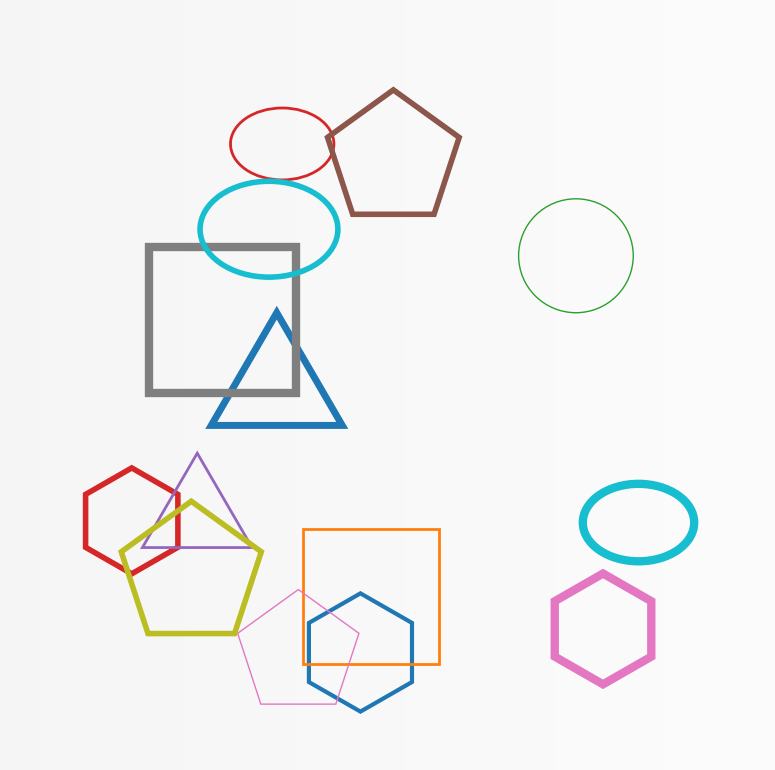[{"shape": "triangle", "thickness": 2.5, "radius": 0.49, "center": [0.357, 0.496]}, {"shape": "hexagon", "thickness": 1.5, "radius": 0.38, "center": [0.465, 0.153]}, {"shape": "square", "thickness": 1, "radius": 0.44, "center": [0.479, 0.226]}, {"shape": "circle", "thickness": 0.5, "radius": 0.37, "center": [0.743, 0.668]}, {"shape": "oval", "thickness": 1, "radius": 0.33, "center": [0.364, 0.813]}, {"shape": "hexagon", "thickness": 2, "radius": 0.34, "center": [0.17, 0.324]}, {"shape": "triangle", "thickness": 1, "radius": 0.41, "center": [0.255, 0.33]}, {"shape": "pentagon", "thickness": 2, "radius": 0.45, "center": [0.508, 0.794]}, {"shape": "hexagon", "thickness": 3, "radius": 0.36, "center": [0.778, 0.183]}, {"shape": "pentagon", "thickness": 0.5, "radius": 0.41, "center": [0.385, 0.152]}, {"shape": "square", "thickness": 3, "radius": 0.47, "center": [0.287, 0.585]}, {"shape": "pentagon", "thickness": 2, "radius": 0.47, "center": [0.247, 0.254]}, {"shape": "oval", "thickness": 3, "radius": 0.36, "center": [0.824, 0.321]}, {"shape": "oval", "thickness": 2, "radius": 0.44, "center": [0.347, 0.702]}]